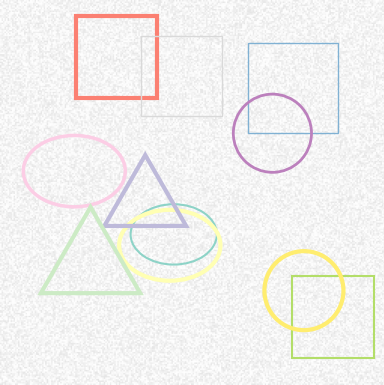[{"shape": "oval", "thickness": 1.5, "radius": 0.56, "center": [0.451, 0.391]}, {"shape": "oval", "thickness": 3, "radius": 0.66, "center": [0.441, 0.363]}, {"shape": "triangle", "thickness": 3, "radius": 0.61, "center": [0.377, 0.474]}, {"shape": "square", "thickness": 3, "radius": 0.53, "center": [0.303, 0.852]}, {"shape": "square", "thickness": 1, "radius": 0.58, "center": [0.761, 0.771]}, {"shape": "square", "thickness": 1.5, "radius": 0.53, "center": [0.865, 0.177]}, {"shape": "oval", "thickness": 2.5, "radius": 0.66, "center": [0.193, 0.555]}, {"shape": "square", "thickness": 1, "radius": 0.52, "center": [0.471, 0.803]}, {"shape": "circle", "thickness": 2, "radius": 0.51, "center": [0.708, 0.654]}, {"shape": "triangle", "thickness": 3, "radius": 0.75, "center": [0.235, 0.313]}, {"shape": "circle", "thickness": 3, "radius": 0.51, "center": [0.789, 0.245]}]